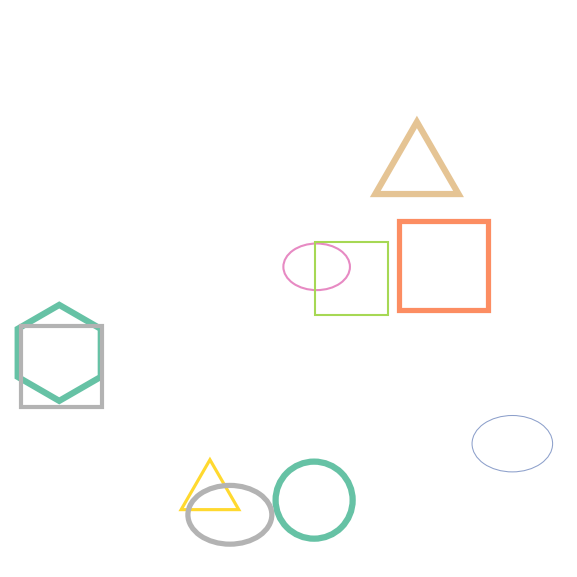[{"shape": "hexagon", "thickness": 3, "radius": 0.42, "center": [0.103, 0.388]}, {"shape": "circle", "thickness": 3, "radius": 0.33, "center": [0.544, 0.133]}, {"shape": "square", "thickness": 2.5, "radius": 0.38, "center": [0.769, 0.539]}, {"shape": "oval", "thickness": 0.5, "radius": 0.35, "center": [0.887, 0.231]}, {"shape": "oval", "thickness": 1, "radius": 0.29, "center": [0.548, 0.537]}, {"shape": "square", "thickness": 1, "radius": 0.32, "center": [0.608, 0.518]}, {"shape": "triangle", "thickness": 1.5, "radius": 0.29, "center": [0.364, 0.145]}, {"shape": "triangle", "thickness": 3, "radius": 0.42, "center": [0.722, 0.705]}, {"shape": "oval", "thickness": 2.5, "radius": 0.36, "center": [0.398, 0.108]}, {"shape": "square", "thickness": 2, "radius": 0.35, "center": [0.107, 0.364]}]